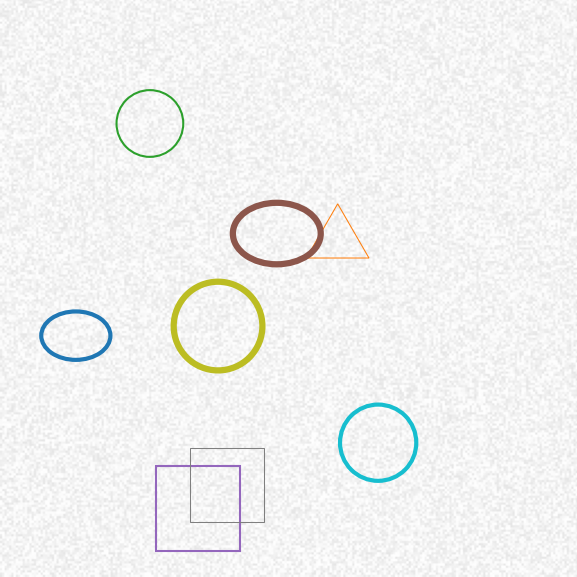[{"shape": "oval", "thickness": 2, "radius": 0.3, "center": [0.131, 0.418]}, {"shape": "triangle", "thickness": 0.5, "radius": 0.31, "center": [0.585, 0.584]}, {"shape": "circle", "thickness": 1, "radius": 0.29, "center": [0.26, 0.785]}, {"shape": "square", "thickness": 1, "radius": 0.36, "center": [0.343, 0.119]}, {"shape": "oval", "thickness": 3, "radius": 0.38, "center": [0.479, 0.595]}, {"shape": "square", "thickness": 0.5, "radius": 0.32, "center": [0.393, 0.16]}, {"shape": "circle", "thickness": 3, "radius": 0.38, "center": [0.378, 0.435]}, {"shape": "circle", "thickness": 2, "radius": 0.33, "center": [0.655, 0.233]}]